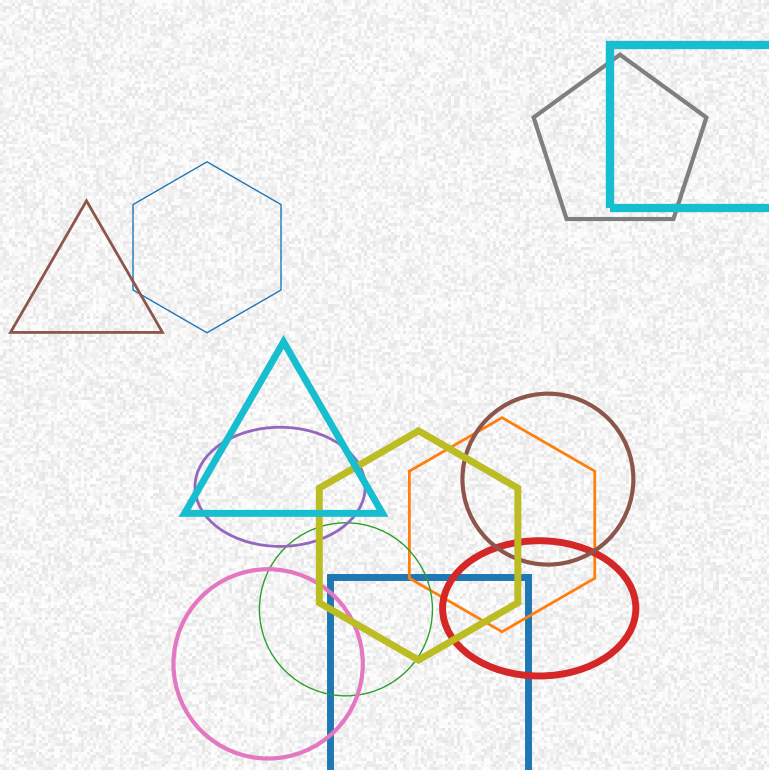[{"shape": "hexagon", "thickness": 0.5, "radius": 0.55, "center": [0.269, 0.679]}, {"shape": "square", "thickness": 2.5, "radius": 0.64, "center": [0.557, 0.122]}, {"shape": "hexagon", "thickness": 1, "radius": 0.7, "center": [0.652, 0.319]}, {"shape": "circle", "thickness": 0.5, "radius": 0.56, "center": [0.449, 0.209]}, {"shape": "oval", "thickness": 2.5, "radius": 0.63, "center": [0.7, 0.21]}, {"shape": "oval", "thickness": 1, "radius": 0.55, "center": [0.364, 0.368]}, {"shape": "triangle", "thickness": 1, "radius": 0.57, "center": [0.112, 0.625]}, {"shape": "circle", "thickness": 1.5, "radius": 0.55, "center": [0.712, 0.378]}, {"shape": "circle", "thickness": 1.5, "radius": 0.61, "center": [0.348, 0.138]}, {"shape": "pentagon", "thickness": 1.5, "radius": 0.59, "center": [0.805, 0.811]}, {"shape": "hexagon", "thickness": 2.5, "radius": 0.74, "center": [0.544, 0.292]}, {"shape": "triangle", "thickness": 2.5, "radius": 0.74, "center": [0.368, 0.408]}, {"shape": "square", "thickness": 3, "radius": 0.53, "center": [0.898, 0.835]}]